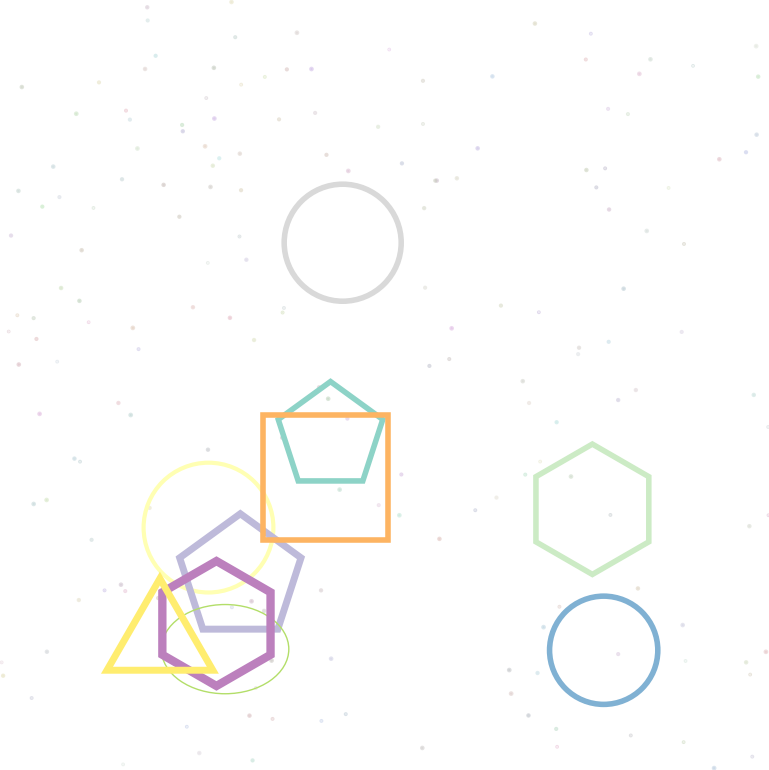[{"shape": "pentagon", "thickness": 2, "radius": 0.36, "center": [0.429, 0.433]}, {"shape": "circle", "thickness": 1.5, "radius": 0.42, "center": [0.271, 0.315]}, {"shape": "pentagon", "thickness": 2.5, "radius": 0.41, "center": [0.312, 0.25]}, {"shape": "circle", "thickness": 2, "radius": 0.35, "center": [0.784, 0.155]}, {"shape": "square", "thickness": 2, "radius": 0.41, "center": [0.423, 0.38]}, {"shape": "oval", "thickness": 0.5, "radius": 0.41, "center": [0.292, 0.157]}, {"shape": "circle", "thickness": 2, "radius": 0.38, "center": [0.445, 0.685]}, {"shape": "hexagon", "thickness": 3, "radius": 0.41, "center": [0.281, 0.19]}, {"shape": "hexagon", "thickness": 2, "radius": 0.42, "center": [0.769, 0.339]}, {"shape": "triangle", "thickness": 2.5, "radius": 0.4, "center": [0.208, 0.169]}]